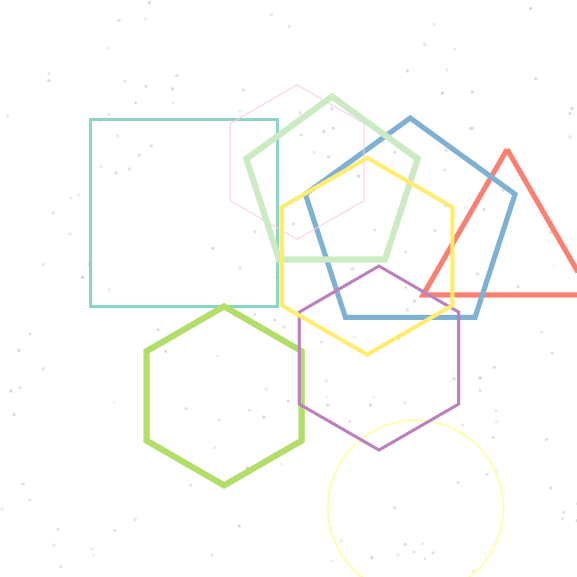[{"shape": "square", "thickness": 1.5, "radius": 0.81, "center": [0.318, 0.631]}, {"shape": "circle", "thickness": 1, "radius": 0.76, "center": [0.72, 0.12]}, {"shape": "triangle", "thickness": 2.5, "radius": 0.84, "center": [0.878, 0.572]}, {"shape": "pentagon", "thickness": 2.5, "radius": 0.95, "center": [0.71, 0.604]}, {"shape": "hexagon", "thickness": 3, "radius": 0.77, "center": [0.388, 0.314]}, {"shape": "hexagon", "thickness": 0.5, "radius": 0.67, "center": [0.515, 0.718]}, {"shape": "hexagon", "thickness": 1.5, "radius": 0.8, "center": [0.656, 0.379]}, {"shape": "pentagon", "thickness": 3, "radius": 0.78, "center": [0.575, 0.676]}, {"shape": "hexagon", "thickness": 2, "radius": 0.85, "center": [0.636, 0.555]}]